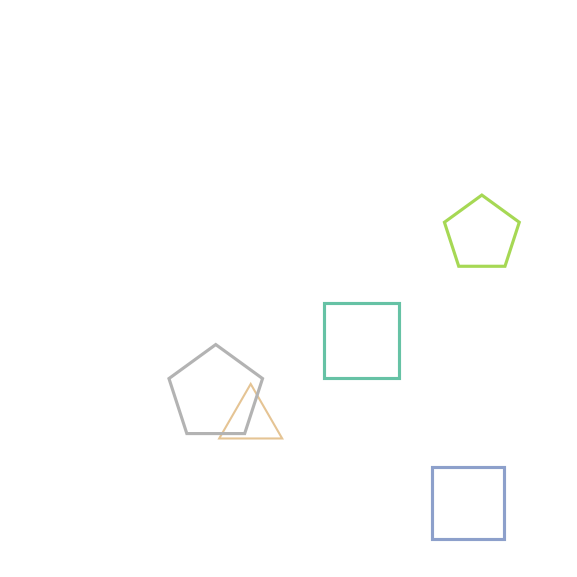[{"shape": "square", "thickness": 1.5, "radius": 0.33, "center": [0.626, 0.409]}, {"shape": "square", "thickness": 1.5, "radius": 0.31, "center": [0.81, 0.128]}, {"shape": "pentagon", "thickness": 1.5, "radius": 0.34, "center": [0.834, 0.593]}, {"shape": "triangle", "thickness": 1, "radius": 0.31, "center": [0.434, 0.271]}, {"shape": "pentagon", "thickness": 1.5, "radius": 0.43, "center": [0.374, 0.317]}]